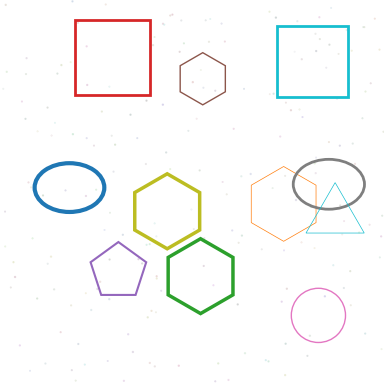[{"shape": "oval", "thickness": 3, "radius": 0.45, "center": [0.18, 0.513]}, {"shape": "hexagon", "thickness": 0.5, "radius": 0.49, "center": [0.737, 0.47]}, {"shape": "hexagon", "thickness": 2.5, "radius": 0.49, "center": [0.521, 0.283]}, {"shape": "square", "thickness": 2, "radius": 0.49, "center": [0.292, 0.85]}, {"shape": "pentagon", "thickness": 1.5, "radius": 0.38, "center": [0.308, 0.295]}, {"shape": "hexagon", "thickness": 1, "radius": 0.34, "center": [0.527, 0.795]}, {"shape": "circle", "thickness": 1, "radius": 0.35, "center": [0.827, 0.181]}, {"shape": "oval", "thickness": 2, "radius": 0.46, "center": [0.854, 0.521]}, {"shape": "hexagon", "thickness": 2.5, "radius": 0.49, "center": [0.434, 0.451]}, {"shape": "triangle", "thickness": 0.5, "radius": 0.44, "center": [0.87, 0.438]}, {"shape": "square", "thickness": 2, "radius": 0.46, "center": [0.813, 0.84]}]